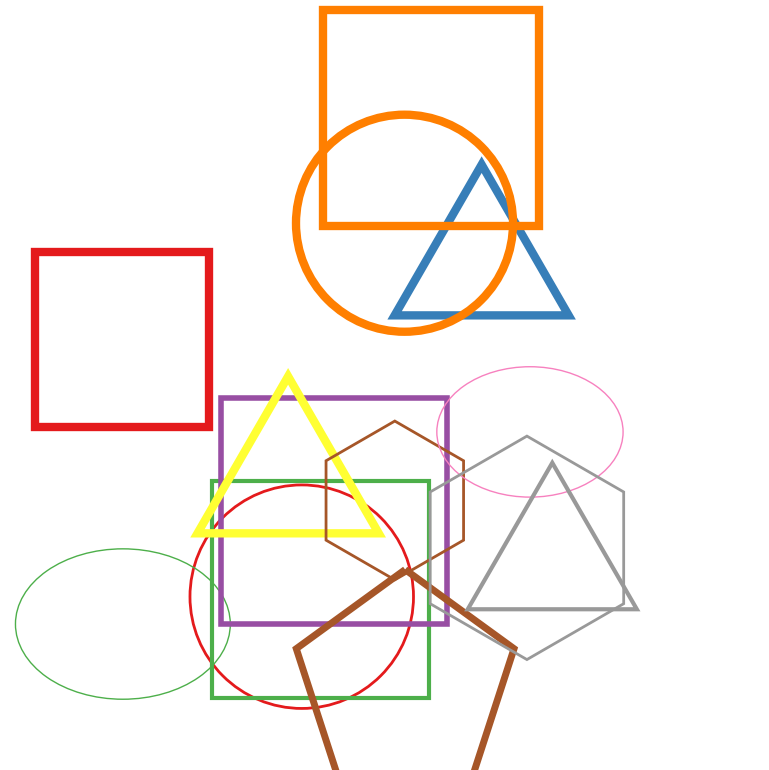[{"shape": "circle", "thickness": 1, "radius": 0.73, "center": [0.392, 0.225]}, {"shape": "square", "thickness": 3, "radius": 0.57, "center": [0.159, 0.559]}, {"shape": "triangle", "thickness": 3, "radius": 0.65, "center": [0.626, 0.656]}, {"shape": "oval", "thickness": 0.5, "radius": 0.7, "center": [0.16, 0.19]}, {"shape": "square", "thickness": 1.5, "radius": 0.7, "center": [0.416, 0.234]}, {"shape": "square", "thickness": 2, "radius": 0.73, "center": [0.434, 0.336]}, {"shape": "square", "thickness": 3, "radius": 0.7, "center": [0.56, 0.847]}, {"shape": "circle", "thickness": 3, "radius": 0.7, "center": [0.525, 0.71]}, {"shape": "triangle", "thickness": 3, "radius": 0.68, "center": [0.374, 0.375]}, {"shape": "hexagon", "thickness": 1, "radius": 0.52, "center": [0.513, 0.35]}, {"shape": "pentagon", "thickness": 2.5, "radius": 0.74, "center": [0.526, 0.112]}, {"shape": "oval", "thickness": 0.5, "radius": 0.6, "center": [0.688, 0.439]}, {"shape": "hexagon", "thickness": 1, "radius": 0.73, "center": [0.684, 0.289]}, {"shape": "triangle", "thickness": 1.5, "radius": 0.63, "center": [0.717, 0.272]}]